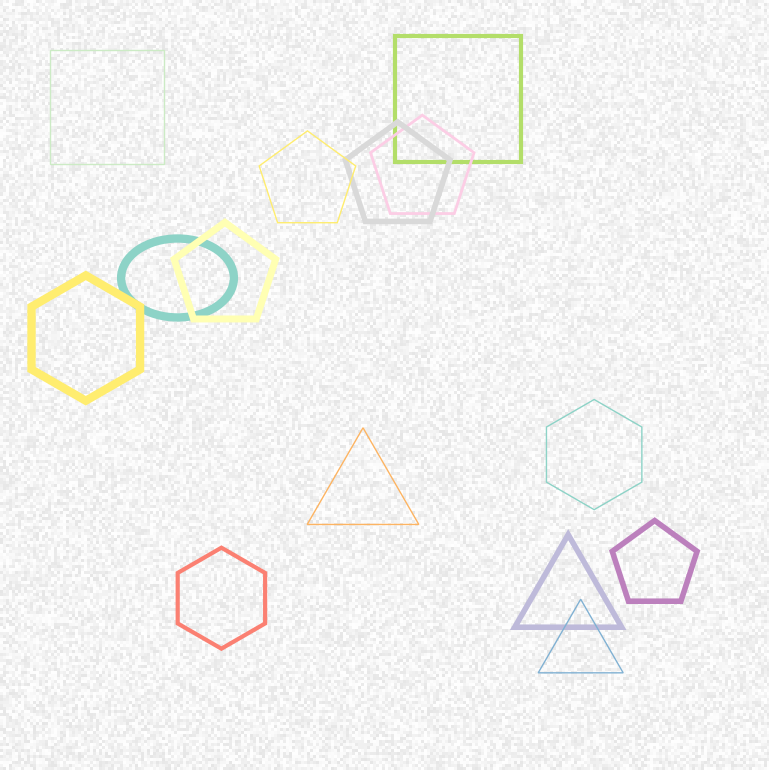[{"shape": "oval", "thickness": 3, "radius": 0.37, "center": [0.231, 0.639]}, {"shape": "hexagon", "thickness": 0.5, "radius": 0.36, "center": [0.772, 0.41]}, {"shape": "pentagon", "thickness": 2.5, "radius": 0.35, "center": [0.292, 0.642]}, {"shape": "triangle", "thickness": 2, "radius": 0.4, "center": [0.738, 0.226]}, {"shape": "hexagon", "thickness": 1.5, "radius": 0.33, "center": [0.288, 0.223]}, {"shape": "triangle", "thickness": 0.5, "radius": 0.32, "center": [0.754, 0.158]}, {"shape": "triangle", "thickness": 0.5, "radius": 0.42, "center": [0.471, 0.361]}, {"shape": "square", "thickness": 1.5, "radius": 0.41, "center": [0.595, 0.871]}, {"shape": "pentagon", "thickness": 1, "radius": 0.35, "center": [0.548, 0.78]}, {"shape": "pentagon", "thickness": 2, "radius": 0.36, "center": [0.516, 0.77]}, {"shape": "pentagon", "thickness": 2, "radius": 0.29, "center": [0.85, 0.266]}, {"shape": "square", "thickness": 0.5, "radius": 0.37, "center": [0.139, 0.861]}, {"shape": "hexagon", "thickness": 3, "radius": 0.41, "center": [0.111, 0.561]}, {"shape": "pentagon", "thickness": 0.5, "radius": 0.33, "center": [0.399, 0.764]}]